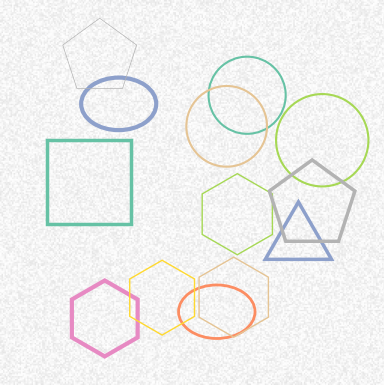[{"shape": "square", "thickness": 2.5, "radius": 0.55, "center": [0.231, 0.528]}, {"shape": "circle", "thickness": 1.5, "radius": 0.5, "center": [0.642, 0.753]}, {"shape": "oval", "thickness": 2, "radius": 0.5, "center": [0.563, 0.19]}, {"shape": "triangle", "thickness": 2.5, "radius": 0.5, "center": [0.775, 0.376]}, {"shape": "oval", "thickness": 3, "radius": 0.49, "center": [0.308, 0.73]}, {"shape": "hexagon", "thickness": 3, "radius": 0.49, "center": [0.272, 0.173]}, {"shape": "circle", "thickness": 1.5, "radius": 0.6, "center": [0.837, 0.636]}, {"shape": "hexagon", "thickness": 1, "radius": 0.53, "center": [0.616, 0.444]}, {"shape": "hexagon", "thickness": 1, "radius": 0.49, "center": [0.421, 0.227]}, {"shape": "hexagon", "thickness": 1, "radius": 0.52, "center": [0.607, 0.228]}, {"shape": "circle", "thickness": 1.5, "radius": 0.52, "center": [0.589, 0.672]}, {"shape": "pentagon", "thickness": 2.5, "radius": 0.58, "center": [0.811, 0.468]}, {"shape": "pentagon", "thickness": 0.5, "radius": 0.5, "center": [0.259, 0.852]}]